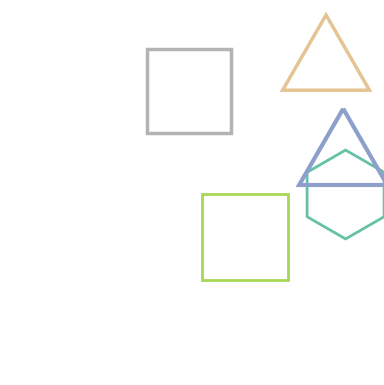[{"shape": "hexagon", "thickness": 2, "radius": 0.58, "center": [0.898, 0.495]}, {"shape": "triangle", "thickness": 3, "radius": 0.66, "center": [0.891, 0.586]}, {"shape": "square", "thickness": 2, "radius": 0.56, "center": [0.636, 0.384]}, {"shape": "triangle", "thickness": 2.5, "radius": 0.65, "center": [0.847, 0.831]}, {"shape": "square", "thickness": 2.5, "radius": 0.55, "center": [0.49, 0.763]}]